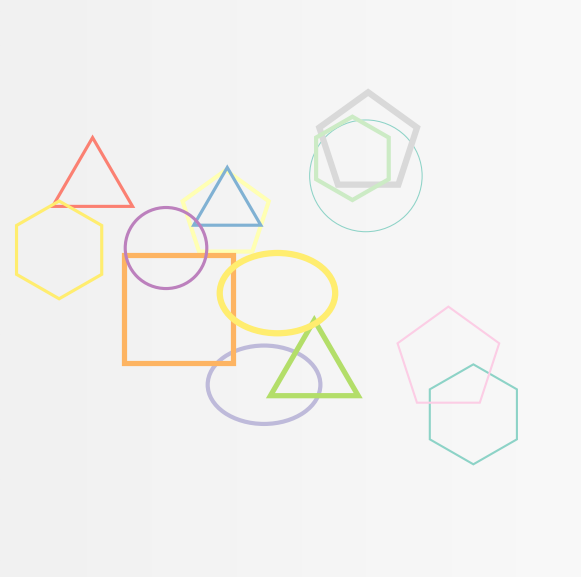[{"shape": "hexagon", "thickness": 1, "radius": 0.43, "center": [0.814, 0.282]}, {"shape": "circle", "thickness": 0.5, "radius": 0.48, "center": [0.629, 0.695]}, {"shape": "pentagon", "thickness": 2, "radius": 0.39, "center": [0.388, 0.627]}, {"shape": "oval", "thickness": 2, "radius": 0.48, "center": [0.454, 0.333]}, {"shape": "triangle", "thickness": 1.5, "radius": 0.4, "center": [0.159, 0.681]}, {"shape": "triangle", "thickness": 1.5, "radius": 0.33, "center": [0.391, 0.642]}, {"shape": "square", "thickness": 2.5, "radius": 0.47, "center": [0.307, 0.463]}, {"shape": "triangle", "thickness": 2.5, "radius": 0.44, "center": [0.541, 0.358]}, {"shape": "pentagon", "thickness": 1, "radius": 0.46, "center": [0.771, 0.376]}, {"shape": "pentagon", "thickness": 3, "radius": 0.44, "center": [0.633, 0.751]}, {"shape": "circle", "thickness": 1.5, "radius": 0.35, "center": [0.286, 0.57]}, {"shape": "hexagon", "thickness": 2, "radius": 0.36, "center": [0.606, 0.725]}, {"shape": "oval", "thickness": 3, "radius": 0.5, "center": [0.477, 0.492]}, {"shape": "hexagon", "thickness": 1.5, "radius": 0.42, "center": [0.102, 0.566]}]